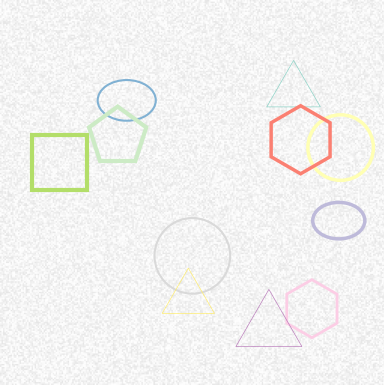[{"shape": "triangle", "thickness": 0.5, "radius": 0.4, "center": [0.762, 0.763]}, {"shape": "circle", "thickness": 2.5, "radius": 0.43, "center": [0.885, 0.617]}, {"shape": "oval", "thickness": 2.5, "radius": 0.34, "center": [0.88, 0.427]}, {"shape": "hexagon", "thickness": 2.5, "radius": 0.44, "center": [0.781, 0.637]}, {"shape": "oval", "thickness": 1.5, "radius": 0.38, "center": [0.329, 0.739]}, {"shape": "square", "thickness": 3, "radius": 0.36, "center": [0.155, 0.578]}, {"shape": "hexagon", "thickness": 2, "radius": 0.38, "center": [0.81, 0.198]}, {"shape": "circle", "thickness": 1.5, "radius": 0.49, "center": [0.5, 0.335]}, {"shape": "triangle", "thickness": 0.5, "radius": 0.5, "center": [0.698, 0.149]}, {"shape": "pentagon", "thickness": 3, "radius": 0.39, "center": [0.306, 0.645]}, {"shape": "triangle", "thickness": 0.5, "radius": 0.39, "center": [0.489, 0.225]}]